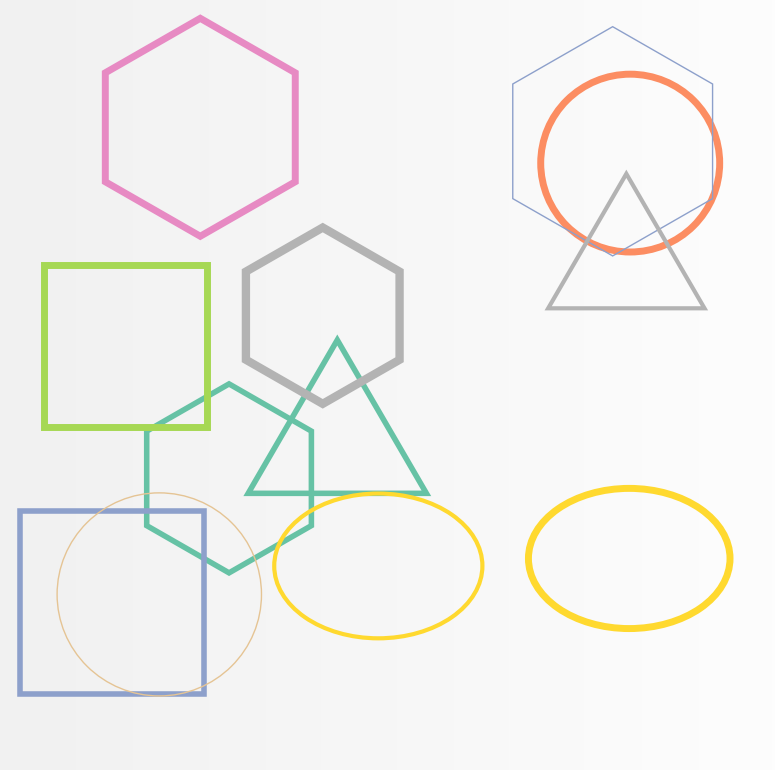[{"shape": "triangle", "thickness": 2, "radius": 0.66, "center": [0.435, 0.426]}, {"shape": "hexagon", "thickness": 2, "radius": 0.61, "center": [0.296, 0.379]}, {"shape": "circle", "thickness": 2.5, "radius": 0.58, "center": [0.813, 0.788]}, {"shape": "hexagon", "thickness": 0.5, "radius": 0.74, "center": [0.791, 0.816]}, {"shape": "square", "thickness": 2, "radius": 0.59, "center": [0.145, 0.217]}, {"shape": "hexagon", "thickness": 2.5, "radius": 0.71, "center": [0.258, 0.835]}, {"shape": "square", "thickness": 2.5, "radius": 0.53, "center": [0.162, 0.551]}, {"shape": "oval", "thickness": 1.5, "radius": 0.67, "center": [0.488, 0.265]}, {"shape": "oval", "thickness": 2.5, "radius": 0.65, "center": [0.812, 0.275]}, {"shape": "circle", "thickness": 0.5, "radius": 0.66, "center": [0.206, 0.228]}, {"shape": "triangle", "thickness": 1.5, "radius": 0.58, "center": [0.808, 0.658]}, {"shape": "hexagon", "thickness": 3, "radius": 0.57, "center": [0.416, 0.59]}]